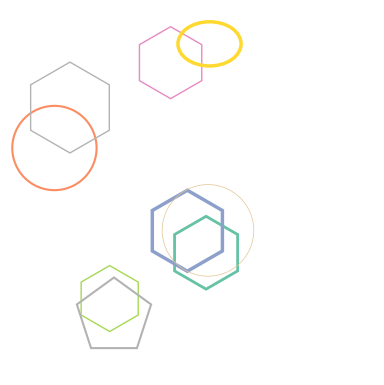[{"shape": "hexagon", "thickness": 2, "radius": 0.47, "center": [0.535, 0.344]}, {"shape": "circle", "thickness": 1.5, "radius": 0.55, "center": [0.141, 0.616]}, {"shape": "hexagon", "thickness": 2.5, "radius": 0.53, "center": [0.487, 0.401]}, {"shape": "hexagon", "thickness": 1, "radius": 0.47, "center": [0.443, 0.837]}, {"shape": "hexagon", "thickness": 1, "radius": 0.43, "center": [0.285, 0.225]}, {"shape": "oval", "thickness": 2.5, "radius": 0.41, "center": [0.544, 0.886]}, {"shape": "circle", "thickness": 0.5, "radius": 0.59, "center": [0.54, 0.402]}, {"shape": "pentagon", "thickness": 1.5, "radius": 0.51, "center": [0.296, 0.178]}, {"shape": "hexagon", "thickness": 1, "radius": 0.59, "center": [0.182, 0.721]}]